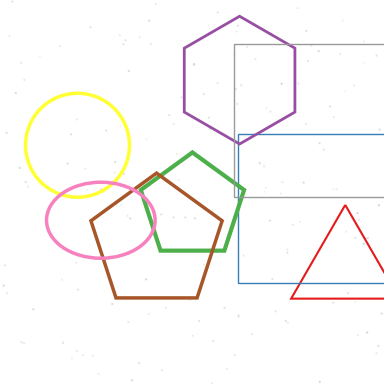[{"shape": "triangle", "thickness": 1.5, "radius": 0.81, "center": [0.897, 0.305]}, {"shape": "square", "thickness": 1, "radius": 0.96, "center": [0.81, 0.459]}, {"shape": "pentagon", "thickness": 3, "radius": 0.71, "center": [0.5, 0.463]}, {"shape": "hexagon", "thickness": 2, "radius": 0.83, "center": [0.622, 0.792]}, {"shape": "circle", "thickness": 2.5, "radius": 0.67, "center": [0.201, 0.623]}, {"shape": "pentagon", "thickness": 2.5, "radius": 0.9, "center": [0.407, 0.371]}, {"shape": "oval", "thickness": 2.5, "radius": 0.71, "center": [0.262, 0.428]}, {"shape": "square", "thickness": 1, "radius": 0.99, "center": [0.806, 0.688]}]